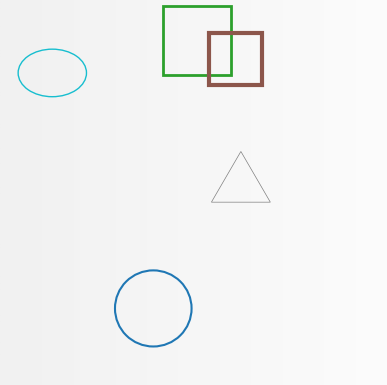[{"shape": "circle", "thickness": 1.5, "radius": 0.49, "center": [0.396, 0.199]}, {"shape": "square", "thickness": 2, "radius": 0.44, "center": [0.508, 0.895]}, {"shape": "square", "thickness": 3, "radius": 0.34, "center": [0.607, 0.847]}, {"shape": "triangle", "thickness": 0.5, "radius": 0.44, "center": [0.622, 0.519]}, {"shape": "oval", "thickness": 1, "radius": 0.44, "center": [0.135, 0.811]}]